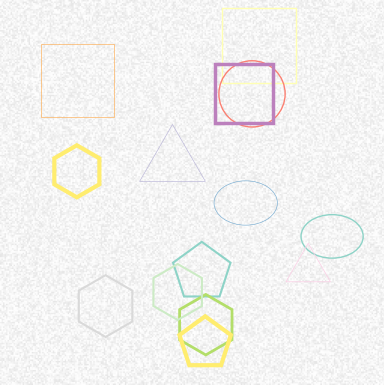[{"shape": "oval", "thickness": 1, "radius": 0.4, "center": [0.863, 0.386]}, {"shape": "pentagon", "thickness": 1.5, "radius": 0.39, "center": [0.524, 0.293]}, {"shape": "square", "thickness": 1, "radius": 0.48, "center": [0.673, 0.882]}, {"shape": "triangle", "thickness": 0.5, "radius": 0.49, "center": [0.448, 0.578]}, {"shape": "circle", "thickness": 1, "radius": 0.43, "center": [0.655, 0.756]}, {"shape": "oval", "thickness": 0.5, "radius": 0.41, "center": [0.638, 0.473]}, {"shape": "square", "thickness": 0.5, "radius": 0.47, "center": [0.201, 0.792]}, {"shape": "hexagon", "thickness": 2, "radius": 0.39, "center": [0.535, 0.157]}, {"shape": "triangle", "thickness": 0.5, "radius": 0.33, "center": [0.8, 0.301]}, {"shape": "hexagon", "thickness": 1.5, "radius": 0.4, "center": [0.274, 0.205]}, {"shape": "square", "thickness": 2.5, "radius": 0.38, "center": [0.634, 0.757]}, {"shape": "hexagon", "thickness": 1.5, "radius": 0.36, "center": [0.462, 0.242]}, {"shape": "hexagon", "thickness": 3, "radius": 0.34, "center": [0.2, 0.555]}, {"shape": "pentagon", "thickness": 3, "radius": 0.35, "center": [0.533, 0.108]}]